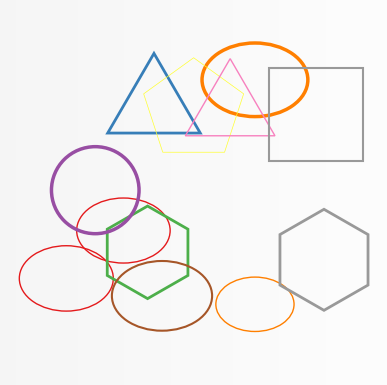[{"shape": "oval", "thickness": 1, "radius": 0.61, "center": [0.171, 0.277]}, {"shape": "oval", "thickness": 1, "radius": 0.6, "center": [0.318, 0.401]}, {"shape": "triangle", "thickness": 2, "radius": 0.69, "center": [0.397, 0.723]}, {"shape": "hexagon", "thickness": 2, "radius": 0.6, "center": [0.381, 0.345]}, {"shape": "circle", "thickness": 2.5, "radius": 0.57, "center": [0.246, 0.506]}, {"shape": "oval", "thickness": 1, "radius": 0.5, "center": [0.658, 0.21]}, {"shape": "oval", "thickness": 2.5, "radius": 0.68, "center": [0.658, 0.793]}, {"shape": "pentagon", "thickness": 0.5, "radius": 0.68, "center": [0.5, 0.714]}, {"shape": "oval", "thickness": 1.5, "radius": 0.65, "center": [0.418, 0.232]}, {"shape": "triangle", "thickness": 1, "radius": 0.67, "center": [0.594, 0.714]}, {"shape": "square", "thickness": 1.5, "radius": 0.6, "center": [0.816, 0.702]}, {"shape": "hexagon", "thickness": 2, "radius": 0.66, "center": [0.836, 0.325]}]